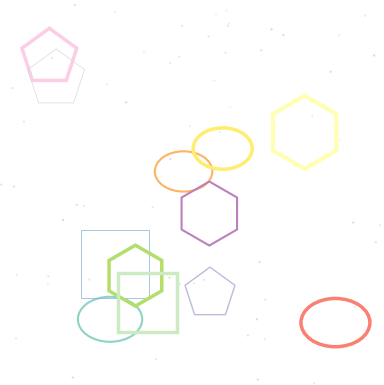[{"shape": "oval", "thickness": 1.5, "radius": 0.42, "center": [0.286, 0.171]}, {"shape": "hexagon", "thickness": 3, "radius": 0.48, "center": [0.791, 0.656]}, {"shape": "pentagon", "thickness": 1, "radius": 0.34, "center": [0.545, 0.238]}, {"shape": "oval", "thickness": 2.5, "radius": 0.45, "center": [0.871, 0.162]}, {"shape": "square", "thickness": 0.5, "radius": 0.44, "center": [0.299, 0.315]}, {"shape": "oval", "thickness": 1.5, "radius": 0.37, "center": [0.477, 0.555]}, {"shape": "hexagon", "thickness": 2.5, "radius": 0.4, "center": [0.352, 0.284]}, {"shape": "pentagon", "thickness": 2.5, "radius": 0.37, "center": [0.128, 0.852]}, {"shape": "pentagon", "thickness": 0.5, "radius": 0.39, "center": [0.146, 0.795]}, {"shape": "hexagon", "thickness": 1.5, "radius": 0.42, "center": [0.544, 0.445]}, {"shape": "square", "thickness": 2.5, "radius": 0.39, "center": [0.383, 0.214]}, {"shape": "oval", "thickness": 2.5, "radius": 0.38, "center": [0.579, 0.614]}]